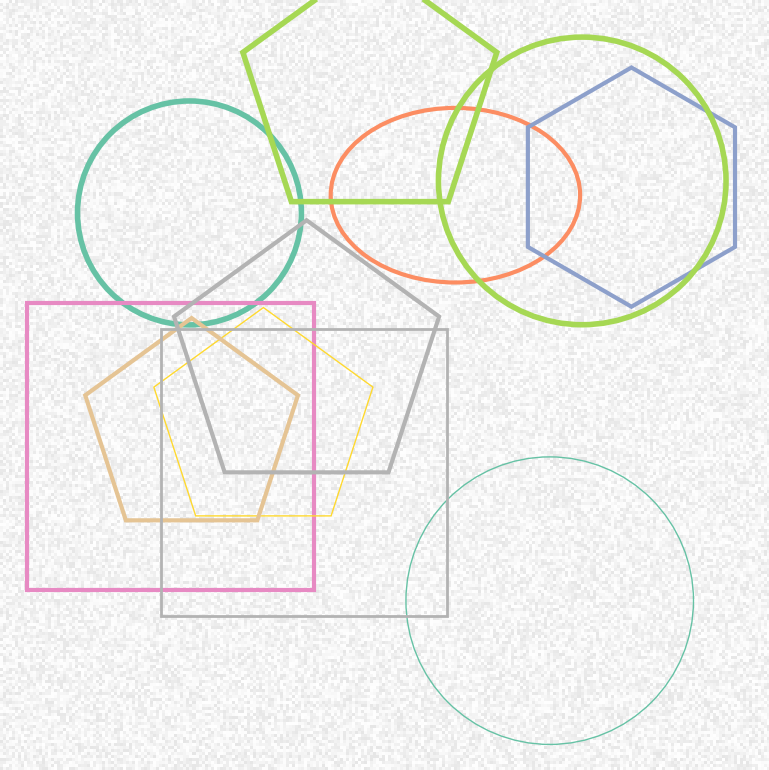[{"shape": "circle", "thickness": 2, "radius": 0.73, "center": [0.246, 0.723]}, {"shape": "circle", "thickness": 0.5, "radius": 0.93, "center": [0.714, 0.22]}, {"shape": "oval", "thickness": 1.5, "radius": 0.81, "center": [0.591, 0.747]}, {"shape": "hexagon", "thickness": 1.5, "radius": 0.78, "center": [0.82, 0.757]}, {"shape": "square", "thickness": 1.5, "radius": 0.93, "center": [0.221, 0.42]}, {"shape": "circle", "thickness": 2, "radius": 0.93, "center": [0.756, 0.765]}, {"shape": "pentagon", "thickness": 2, "radius": 0.87, "center": [0.48, 0.878]}, {"shape": "pentagon", "thickness": 0.5, "radius": 0.75, "center": [0.342, 0.451]}, {"shape": "pentagon", "thickness": 1.5, "radius": 0.73, "center": [0.249, 0.442]}, {"shape": "square", "thickness": 1, "radius": 0.93, "center": [0.395, 0.387]}, {"shape": "pentagon", "thickness": 1.5, "radius": 0.9, "center": [0.398, 0.533]}]